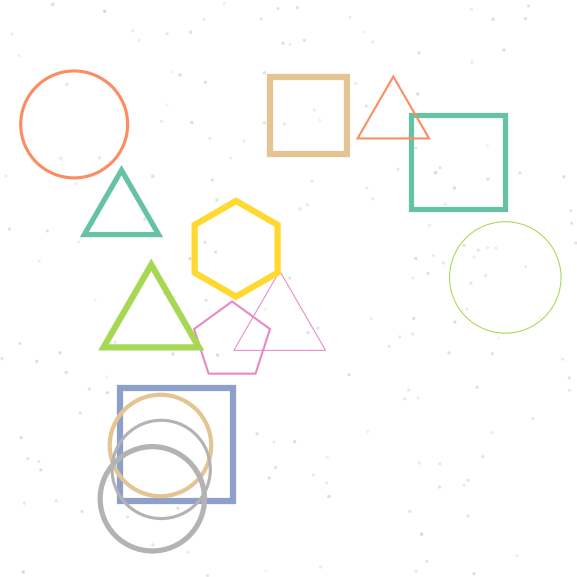[{"shape": "triangle", "thickness": 2.5, "radius": 0.37, "center": [0.21, 0.63]}, {"shape": "square", "thickness": 2.5, "radius": 0.41, "center": [0.793, 0.719]}, {"shape": "triangle", "thickness": 1, "radius": 0.36, "center": [0.681, 0.795]}, {"shape": "circle", "thickness": 1.5, "radius": 0.46, "center": [0.128, 0.784]}, {"shape": "square", "thickness": 3, "radius": 0.49, "center": [0.306, 0.23]}, {"shape": "pentagon", "thickness": 1, "radius": 0.35, "center": [0.402, 0.408]}, {"shape": "triangle", "thickness": 0.5, "radius": 0.46, "center": [0.484, 0.438]}, {"shape": "triangle", "thickness": 3, "radius": 0.48, "center": [0.262, 0.445]}, {"shape": "circle", "thickness": 0.5, "radius": 0.48, "center": [0.875, 0.519]}, {"shape": "hexagon", "thickness": 3, "radius": 0.41, "center": [0.409, 0.568]}, {"shape": "square", "thickness": 3, "radius": 0.34, "center": [0.534, 0.799]}, {"shape": "circle", "thickness": 2, "radius": 0.44, "center": [0.278, 0.228]}, {"shape": "circle", "thickness": 1.5, "radius": 0.43, "center": [0.279, 0.186]}, {"shape": "circle", "thickness": 2.5, "radius": 0.45, "center": [0.264, 0.135]}]